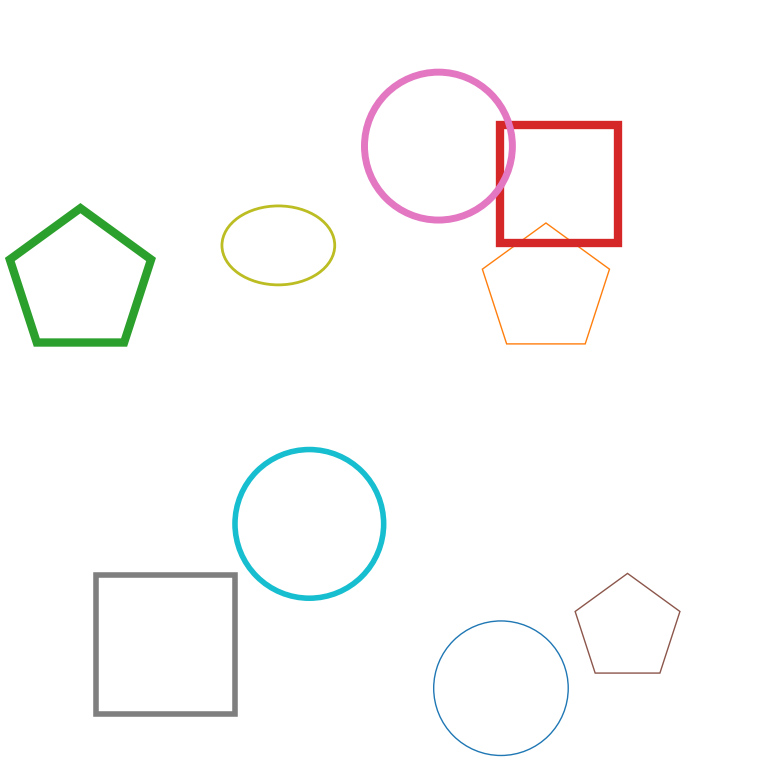[{"shape": "circle", "thickness": 0.5, "radius": 0.44, "center": [0.651, 0.106]}, {"shape": "pentagon", "thickness": 0.5, "radius": 0.43, "center": [0.709, 0.624]}, {"shape": "pentagon", "thickness": 3, "radius": 0.48, "center": [0.104, 0.633]}, {"shape": "square", "thickness": 3, "radius": 0.38, "center": [0.726, 0.761]}, {"shape": "pentagon", "thickness": 0.5, "radius": 0.36, "center": [0.815, 0.184]}, {"shape": "circle", "thickness": 2.5, "radius": 0.48, "center": [0.569, 0.81]}, {"shape": "square", "thickness": 2, "radius": 0.45, "center": [0.215, 0.163]}, {"shape": "oval", "thickness": 1, "radius": 0.37, "center": [0.361, 0.681]}, {"shape": "circle", "thickness": 2, "radius": 0.48, "center": [0.402, 0.32]}]